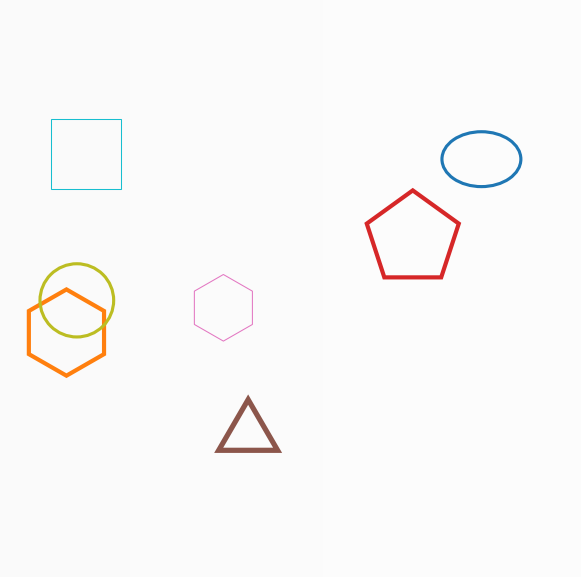[{"shape": "oval", "thickness": 1.5, "radius": 0.34, "center": [0.828, 0.724]}, {"shape": "hexagon", "thickness": 2, "radius": 0.37, "center": [0.114, 0.423]}, {"shape": "pentagon", "thickness": 2, "radius": 0.42, "center": [0.71, 0.586]}, {"shape": "triangle", "thickness": 2.5, "radius": 0.29, "center": [0.427, 0.249]}, {"shape": "hexagon", "thickness": 0.5, "radius": 0.29, "center": [0.384, 0.466]}, {"shape": "circle", "thickness": 1.5, "radius": 0.32, "center": [0.132, 0.479]}, {"shape": "square", "thickness": 0.5, "radius": 0.3, "center": [0.148, 0.733]}]